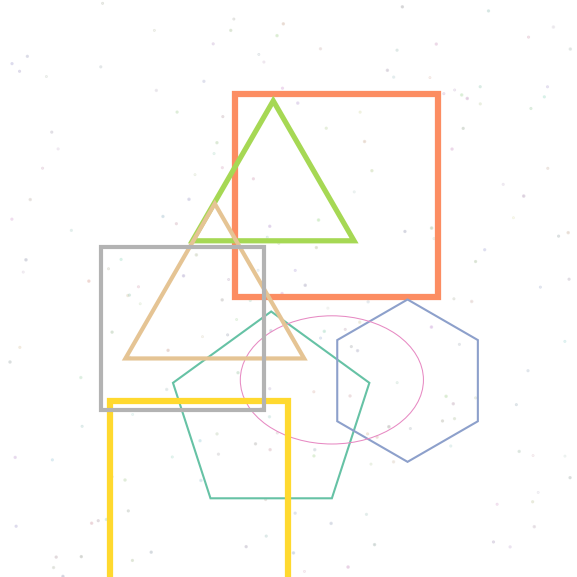[{"shape": "pentagon", "thickness": 1, "radius": 0.89, "center": [0.47, 0.281]}, {"shape": "square", "thickness": 3, "radius": 0.88, "center": [0.583, 0.661]}, {"shape": "hexagon", "thickness": 1, "radius": 0.7, "center": [0.706, 0.34]}, {"shape": "oval", "thickness": 0.5, "radius": 0.79, "center": [0.575, 0.341]}, {"shape": "triangle", "thickness": 2.5, "radius": 0.81, "center": [0.473, 0.663]}, {"shape": "square", "thickness": 3, "radius": 0.77, "center": [0.345, 0.15]}, {"shape": "triangle", "thickness": 2, "radius": 0.89, "center": [0.372, 0.468]}, {"shape": "square", "thickness": 2, "radius": 0.71, "center": [0.316, 0.431]}]